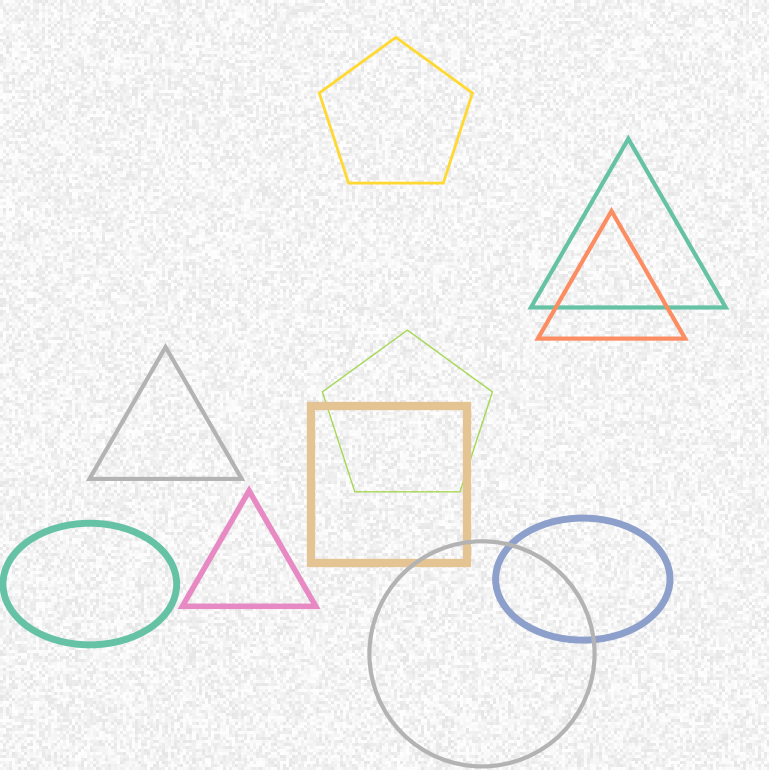[{"shape": "triangle", "thickness": 1.5, "radius": 0.73, "center": [0.816, 0.674]}, {"shape": "oval", "thickness": 2.5, "radius": 0.56, "center": [0.117, 0.242]}, {"shape": "triangle", "thickness": 1.5, "radius": 0.55, "center": [0.794, 0.616]}, {"shape": "oval", "thickness": 2.5, "radius": 0.57, "center": [0.757, 0.248]}, {"shape": "triangle", "thickness": 2, "radius": 0.5, "center": [0.323, 0.263]}, {"shape": "pentagon", "thickness": 0.5, "radius": 0.58, "center": [0.529, 0.455]}, {"shape": "pentagon", "thickness": 1, "radius": 0.52, "center": [0.514, 0.847]}, {"shape": "square", "thickness": 3, "radius": 0.51, "center": [0.506, 0.371]}, {"shape": "triangle", "thickness": 1.5, "radius": 0.57, "center": [0.215, 0.435]}, {"shape": "circle", "thickness": 1.5, "radius": 0.73, "center": [0.626, 0.151]}]